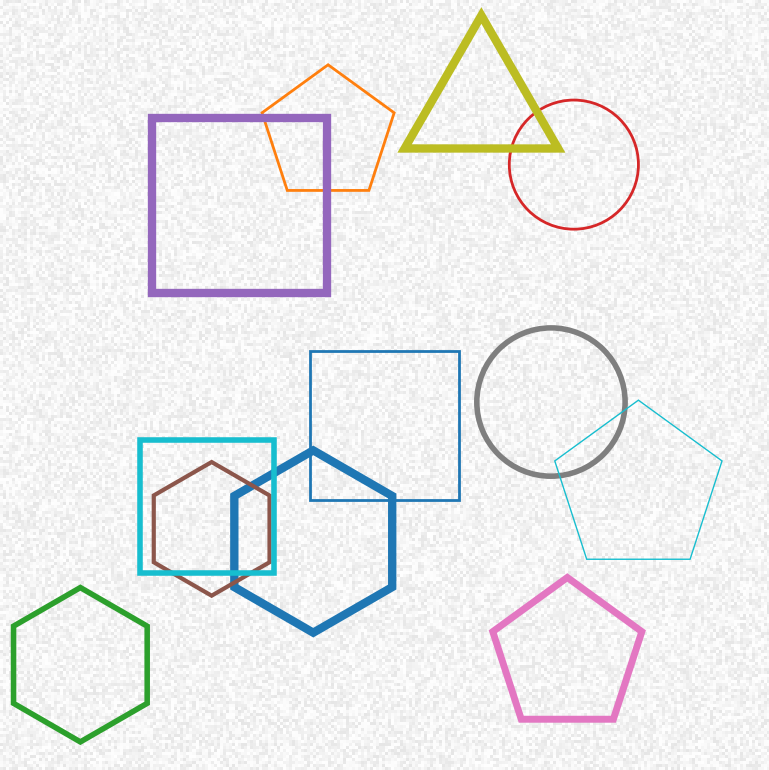[{"shape": "square", "thickness": 1, "radius": 0.48, "center": [0.5, 0.448]}, {"shape": "hexagon", "thickness": 3, "radius": 0.59, "center": [0.407, 0.297]}, {"shape": "pentagon", "thickness": 1, "radius": 0.45, "center": [0.426, 0.826]}, {"shape": "hexagon", "thickness": 2, "radius": 0.5, "center": [0.104, 0.137]}, {"shape": "circle", "thickness": 1, "radius": 0.42, "center": [0.745, 0.786]}, {"shape": "square", "thickness": 3, "radius": 0.57, "center": [0.311, 0.733]}, {"shape": "hexagon", "thickness": 1.5, "radius": 0.43, "center": [0.275, 0.313]}, {"shape": "pentagon", "thickness": 2.5, "radius": 0.51, "center": [0.737, 0.148]}, {"shape": "circle", "thickness": 2, "radius": 0.48, "center": [0.716, 0.478]}, {"shape": "triangle", "thickness": 3, "radius": 0.58, "center": [0.625, 0.865]}, {"shape": "square", "thickness": 2, "radius": 0.43, "center": [0.269, 0.342]}, {"shape": "pentagon", "thickness": 0.5, "radius": 0.57, "center": [0.829, 0.366]}]